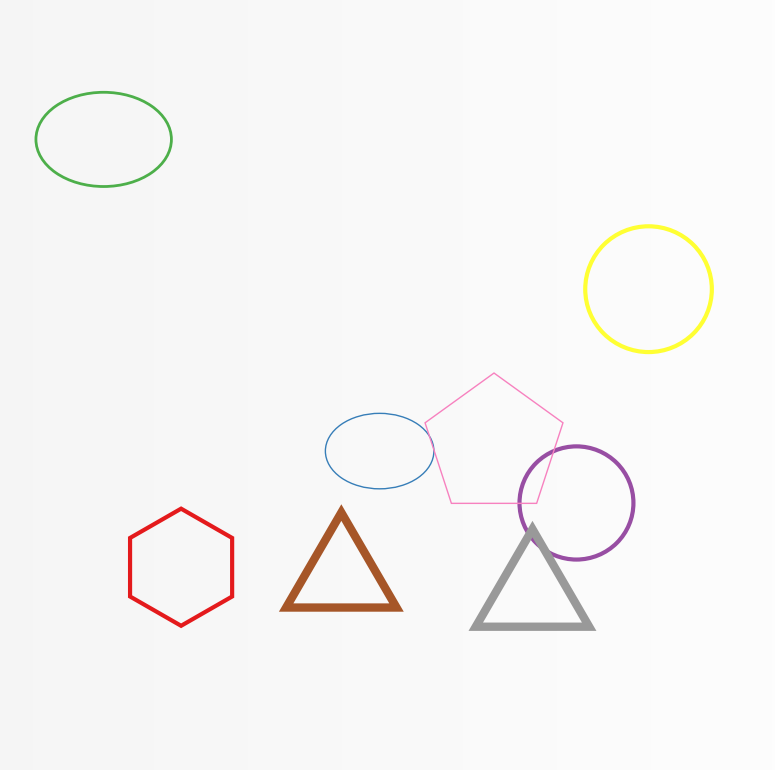[{"shape": "hexagon", "thickness": 1.5, "radius": 0.38, "center": [0.234, 0.263]}, {"shape": "oval", "thickness": 0.5, "radius": 0.35, "center": [0.49, 0.414]}, {"shape": "oval", "thickness": 1, "radius": 0.44, "center": [0.134, 0.819]}, {"shape": "circle", "thickness": 1.5, "radius": 0.37, "center": [0.744, 0.347]}, {"shape": "circle", "thickness": 1.5, "radius": 0.41, "center": [0.837, 0.624]}, {"shape": "triangle", "thickness": 3, "radius": 0.41, "center": [0.44, 0.252]}, {"shape": "pentagon", "thickness": 0.5, "radius": 0.47, "center": [0.637, 0.422]}, {"shape": "triangle", "thickness": 3, "radius": 0.42, "center": [0.687, 0.228]}]